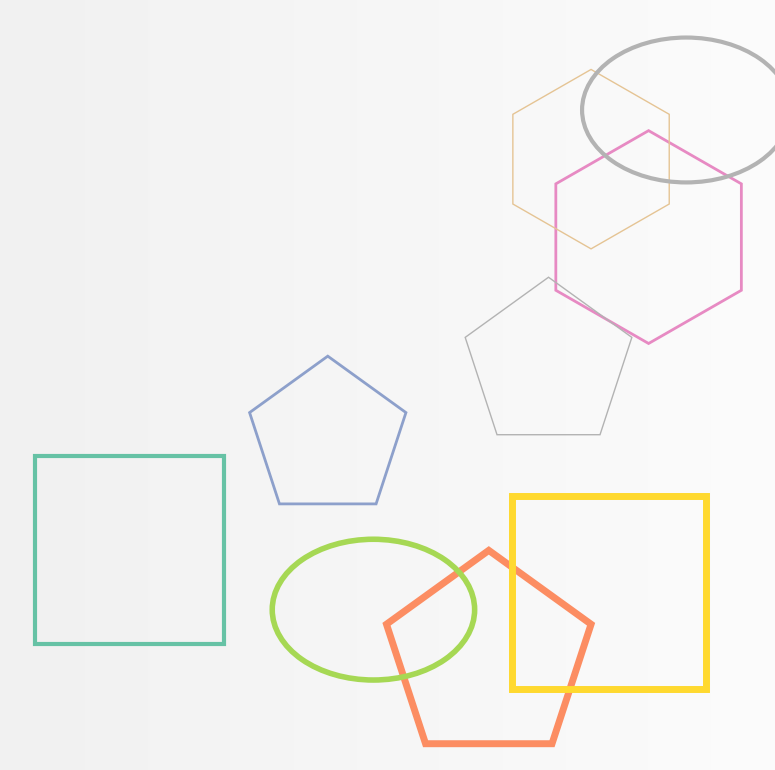[{"shape": "square", "thickness": 1.5, "radius": 0.61, "center": [0.167, 0.286]}, {"shape": "pentagon", "thickness": 2.5, "radius": 0.69, "center": [0.631, 0.146]}, {"shape": "pentagon", "thickness": 1, "radius": 0.53, "center": [0.423, 0.431]}, {"shape": "hexagon", "thickness": 1, "radius": 0.69, "center": [0.837, 0.692]}, {"shape": "oval", "thickness": 2, "radius": 0.65, "center": [0.482, 0.208]}, {"shape": "square", "thickness": 2.5, "radius": 0.63, "center": [0.786, 0.23]}, {"shape": "hexagon", "thickness": 0.5, "radius": 0.58, "center": [0.763, 0.793]}, {"shape": "oval", "thickness": 1.5, "radius": 0.67, "center": [0.885, 0.857]}, {"shape": "pentagon", "thickness": 0.5, "radius": 0.57, "center": [0.708, 0.527]}]